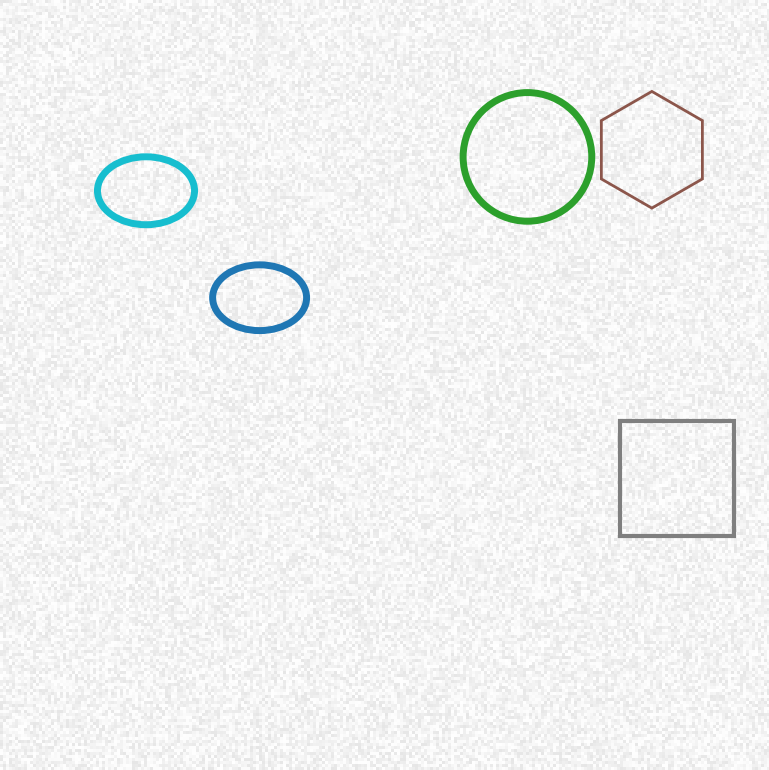[{"shape": "oval", "thickness": 2.5, "radius": 0.31, "center": [0.337, 0.613]}, {"shape": "circle", "thickness": 2.5, "radius": 0.42, "center": [0.685, 0.796]}, {"shape": "hexagon", "thickness": 1, "radius": 0.38, "center": [0.847, 0.806]}, {"shape": "square", "thickness": 1.5, "radius": 0.37, "center": [0.879, 0.379]}, {"shape": "oval", "thickness": 2.5, "radius": 0.32, "center": [0.19, 0.752]}]